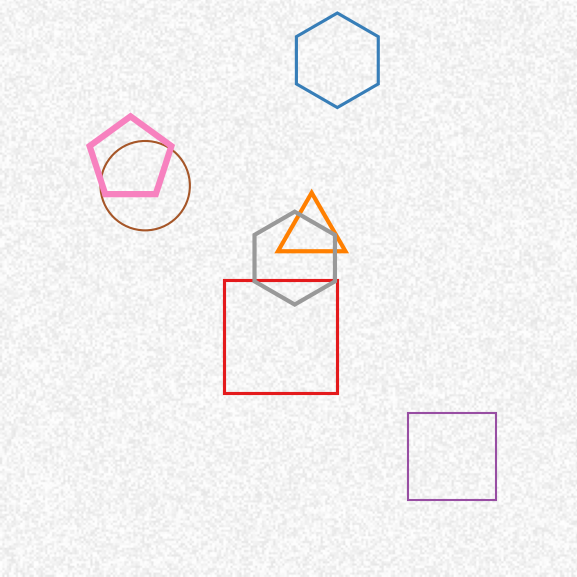[{"shape": "square", "thickness": 1.5, "radius": 0.49, "center": [0.486, 0.416]}, {"shape": "hexagon", "thickness": 1.5, "radius": 0.41, "center": [0.584, 0.895]}, {"shape": "square", "thickness": 1, "radius": 0.38, "center": [0.782, 0.209]}, {"shape": "triangle", "thickness": 2, "radius": 0.34, "center": [0.54, 0.598]}, {"shape": "circle", "thickness": 1, "radius": 0.39, "center": [0.251, 0.678]}, {"shape": "pentagon", "thickness": 3, "radius": 0.37, "center": [0.226, 0.723]}, {"shape": "hexagon", "thickness": 2, "radius": 0.4, "center": [0.51, 0.552]}]